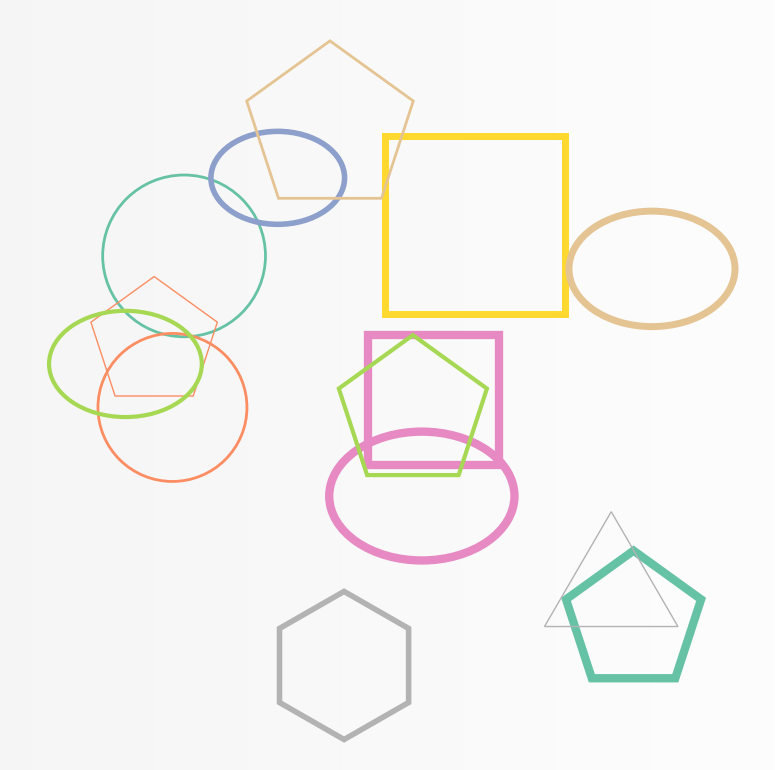[{"shape": "circle", "thickness": 1, "radius": 0.53, "center": [0.238, 0.668]}, {"shape": "pentagon", "thickness": 3, "radius": 0.46, "center": [0.818, 0.193]}, {"shape": "circle", "thickness": 1, "radius": 0.48, "center": [0.223, 0.471]}, {"shape": "pentagon", "thickness": 0.5, "radius": 0.43, "center": [0.199, 0.555]}, {"shape": "oval", "thickness": 2, "radius": 0.43, "center": [0.358, 0.769]}, {"shape": "square", "thickness": 3, "radius": 0.42, "center": [0.559, 0.48]}, {"shape": "oval", "thickness": 3, "radius": 0.6, "center": [0.544, 0.356]}, {"shape": "pentagon", "thickness": 1.5, "radius": 0.5, "center": [0.533, 0.464]}, {"shape": "oval", "thickness": 1.5, "radius": 0.49, "center": [0.162, 0.527]}, {"shape": "square", "thickness": 2.5, "radius": 0.58, "center": [0.613, 0.708]}, {"shape": "pentagon", "thickness": 1, "radius": 0.57, "center": [0.426, 0.834]}, {"shape": "oval", "thickness": 2.5, "radius": 0.54, "center": [0.841, 0.651]}, {"shape": "hexagon", "thickness": 2, "radius": 0.48, "center": [0.444, 0.136]}, {"shape": "triangle", "thickness": 0.5, "radius": 0.5, "center": [0.789, 0.236]}]